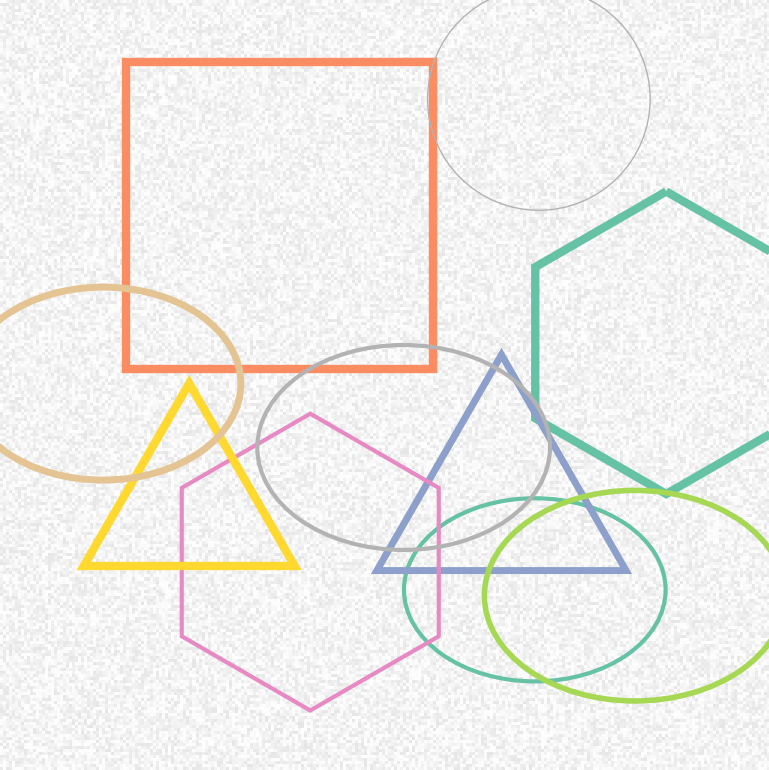[{"shape": "hexagon", "thickness": 3, "radius": 0.98, "center": [0.865, 0.555]}, {"shape": "oval", "thickness": 1.5, "radius": 0.85, "center": [0.695, 0.234]}, {"shape": "square", "thickness": 3, "radius": 1.0, "center": [0.363, 0.72]}, {"shape": "triangle", "thickness": 2.5, "radius": 0.93, "center": [0.651, 0.352]}, {"shape": "hexagon", "thickness": 1.5, "radius": 0.96, "center": [0.403, 0.27]}, {"shape": "oval", "thickness": 2, "radius": 0.98, "center": [0.824, 0.226]}, {"shape": "triangle", "thickness": 3, "radius": 0.79, "center": [0.246, 0.344]}, {"shape": "oval", "thickness": 2.5, "radius": 0.89, "center": [0.134, 0.502]}, {"shape": "oval", "thickness": 1.5, "radius": 0.95, "center": [0.524, 0.419]}, {"shape": "circle", "thickness": 0.5, "radius": 0.72, "center": [0.7, 0.871]}]